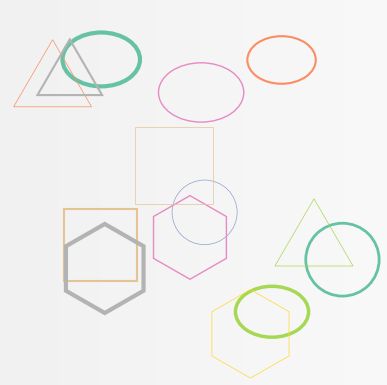[{"shape": "circle", "thickness": 2, "radius": 0.47, "center": [0.884, 0.326]}, {"shape": "oval", "thickness": 3, "radius": 0.5, "center": [0.261, 0.846]}, {"shape": "oval", "thickness": 1.5, "radius": 0.44, "center": [0.727, 0.844]}, {"shape": "triangle", "thickness": 0.5, "radius": 0.58, "center": [0.136, 0.781]}, {"shape": "circle", "thickness": 0.5, "radius": 0.42, "center": [0.528, 0.448]}, {"shape": "oval", "thickness": 1, "radius": 0.55, "center": [0.519, 0.76]}, {"shape": "hexagon", "thickness": 1, "radius": 0.54, "center": [0.49, 0.383]}, {"shape": "triangle", "thickness": 0.5, "radius": 0.58, "center": [0.81, 0.367]}, {"shape": "oval", "thickness": 2.5, "radius": 0.47, "center": [0.702, 0.19]}, {"shape": "hexagon", "thickness": 0.5, "radius": 0.57, "center": [0.646, 0.133]}, {"shape": "square", "thickness": 0.5, "radius": 0.5, "center": [0.448, 0.571]}, {"shape": "square", "thickness": 1.5, "radius": 0.47, "center": [0.259, 0.364]}, {"shape": "triangle", "thickness": 1.5, "radius": 0.48, "center": [0.18, 0.801]}, {"shape": "hexagon", "thickness": 3, "radius": 0.58, "center": [0.27, 0.303]}]